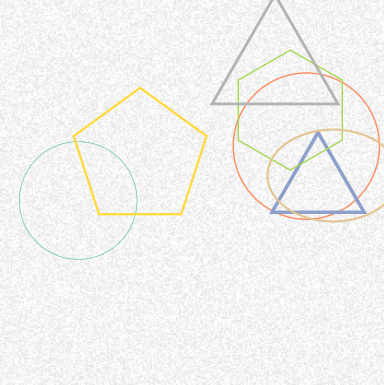[{"shape": "circle", "thickness": 0.5, "radius": 0.76, "center": [0.203, 0.479]}, {"shape": "circle", "thickness": 1, "radius": 0.95, "center": [0.796, 0.621]}, {"shape": "triangle", "thickness": 2.5, "radius": 0.69, "center": [0.826, 0.518]}, {"shape": "hexagon", "thickness": 1, "radius": 0.78, "center": [0.754, 0.714]}, {"shape": "pentagon", "thickness": 1.5, "radius": 0.91, "center": [0.364, 0.59]}, {"shape": "oval", "thickness": 1.5, "radius": 0.85, "center": [0.865, 0.544]}, {"shape": "triangle", "thickness": 2, "radius": 0.94, "center": [0.714, 0.824]}]